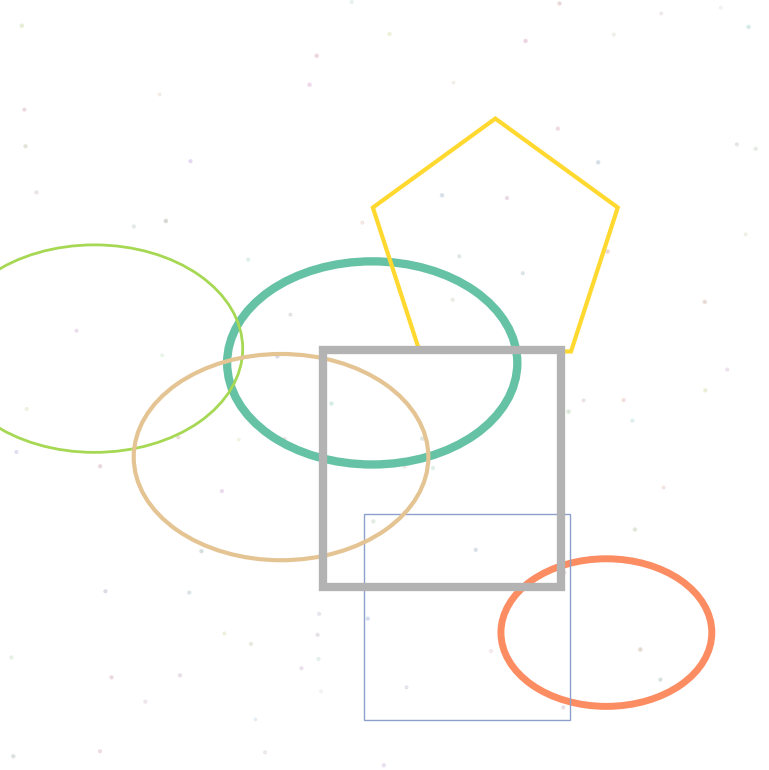[{"shape": "oval", "thickness": 3, "radius": 0.94, "center": [0.483, 0.529]}, {"shape": "oval", "thickness": 2.5, "radius": 0.68, "center": [0.787, 0.178]}, {"shape": "square", "thickness": 0.5, "radius": 0.67, "center": [0.606, 0.199]}, {"shape": "oval", "thickness": 1, "radius": 0.96, "center": [0.123, 0.547]}, {"shape": "pentagon", "thickness": 1.5, "radius": 0.84, "center": [0.643, 0.679]}, {"shape": "oval", "thickness": 1.5, "radius": 0.96, "center": [0.365, 0.406]}, {"shape": "square", "thickness": 3, "radius": 0.77, "center": [0.574, 0.391]}]